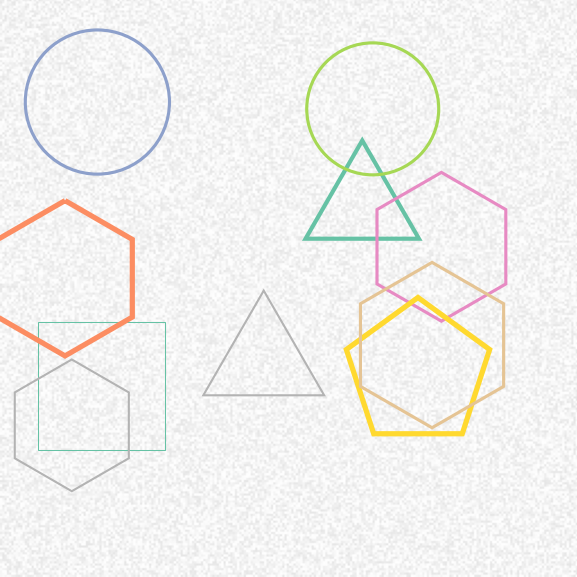[{"shape": "square", "thickness": 0.5, "radius": 0.55, "center": [0.176, 0.33]}, {"shape": "triangle", "thickness": 2, "radius": 0.57, "center": [0.627, 0.642]}, {"shape": "hexagon", "thickness": 2.5, "radius": 0.67, "center": [0.113, 0.517]}, {"shape": "circle", "thickness": 1.5, "radius": 0.62, "center": [0.169, 0.822]}, {"shape": "hexagon", "thickness": 1.5, "radius": 0.64, "center": [0.764, 0.572]}, {"shape": "circle", "thickness": 1.5, "radius": 0.57, "center": [0.645, 0.811]}, {"shape": "pentagon", "thickness": 2.5, "radius": 0.65, "center": [0.724, 0.354]}, {"shape": "hexagon", "thickness": 1.5, "radius": 0.72, "center": [0.748, 0.402]}, {"shape": "hexagon", "thickness": 1, "radius": 0.57, "center": [0.124, 0.263]}, {"shape": "triangle", "thickness": 1, "radius": 0.6, "center": [0.457, 0.375]}]